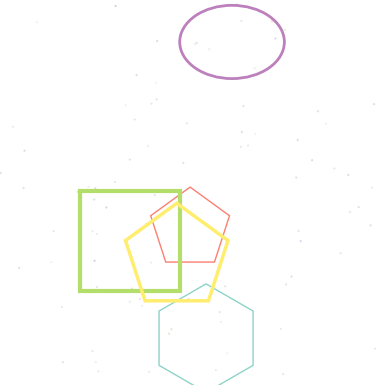[{"shape": "hexagon", "thickness": 1, "radius": 0.71, "center": [0.535, 0.122]}, {"shape": "pentagon", "thickness": 1, "radius": 0.54, "center": [0.494, 0.406]}, {"shape": "square", "thickness": 3, "radius": 0.65, "center": [0.338, 0.374]}, {"shape": "oval", "thickness": 2, "radius": 0.68, "center": [0.603, 0.891]}, {"shape": "pentagon", "thickness": 2.5, "radius": 0.7, "center": [0.459, 0.332]}]